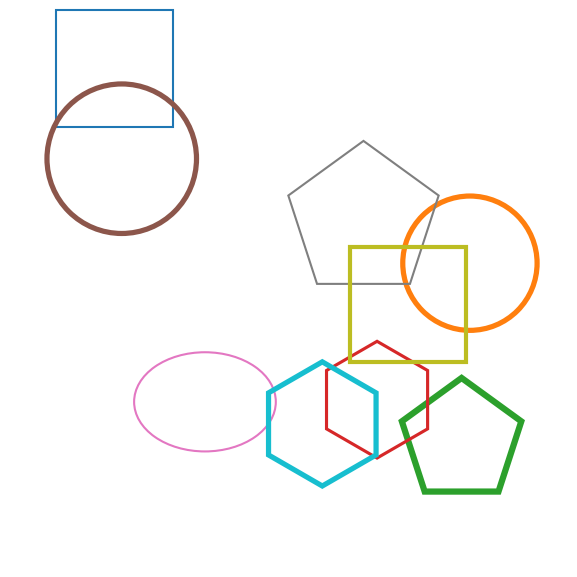[{"shape": "square", "thickness": 1, "radius": 0.51, "center": [0.199, 0.88]}, {"shape": "circle", "thickness": 2.5, "radius": 0.58, "center": [0.814, 0.543]}, {"shape": "pentagon", "thickness": 3, "radius": 0.54, "center": [0.799, 0.236]}, {"shape": "hexagon", "thickness": 1.5, "radius": 0.51, "center": [0.653, 0.307]}, {"shape": "circle", "thickness": 2.5, "radius": 0.65, "center": [0.211, 0.724]}, {"shape": "oval", "thickness": 1, "radius": 0.61, "center": [0.355, 0.303]}, {"shape": "pentagon", "thickness": 1, "radius": 0.68, "center": [0.629, 0.618]}, {"shape": "square", "thickness": 2, "radius": 0.5, "center": [0.706, 0.472]}, {"shape": "hexagon", "thickness": 2.5, "radius": 0.54, "center": [0.558, 0.265]}]